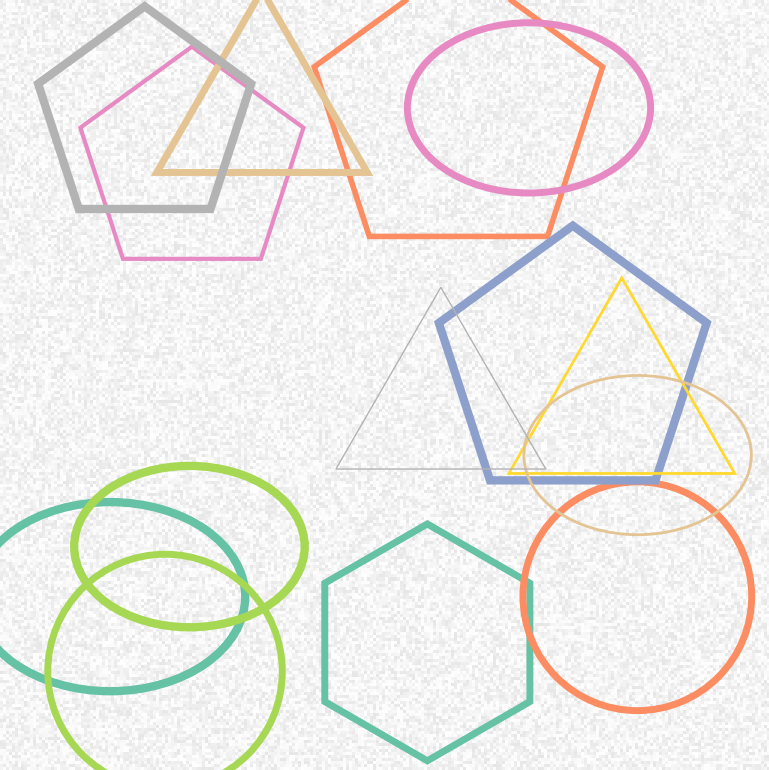[{"shape": "oval", "thickness": 3, "radius": 0.88, "center": [0.143, 0.225]}, {"shape": "hexagon", "thickness": 2.5, "radius": 0.77, "center": [0.555, 0.166]}, {"shape": "circle", "thickness": 2.5, "radius": 0.74, "center": [0.828, 0.226]}, {"shape": "pentagon", "thickness": 2, "radius": 0.98, "center": [0.595, 0.852]}, {"shape": "pentagon", "thickness": 3, "radius": 0.91, "center": [0.744, 0.524]}, {"shape": "pentagon", "thickness": 1.5, "radius": 0.76, "center": [0.249, 0.787]}, {"shape": "oval", "thickness": 2.5, "radius": 0.79, "center": [0.687, 0.86]}, {"shape": "circle", "thickness": 2.5, "radius": 0.76, "center": [0.214, 0.128]}, {"shape": "oval", "thickness": 3, "radius": 0.75, "center": [0.246, 0.29]}, {"shape": "triangle", "thickness": 1, "radius": 0.85, "center": [0.807, 0.47]}, {"shape": "oval", "thickness": 1, "radius": 0.74, "center": [0.828, 0.409]}, {"shape": "triangle", "thickness": 2.5, "radius": 0.79, "center": [0.34, 0.855]}, {"shape": "triangle", "thickness": 0.5, "radius": 0.79, "center": [0.573, 0.47]}, {"shape": "pentagon", "thickness": 3, "radius": 0.73, "center": [0.188, 0.846]}]